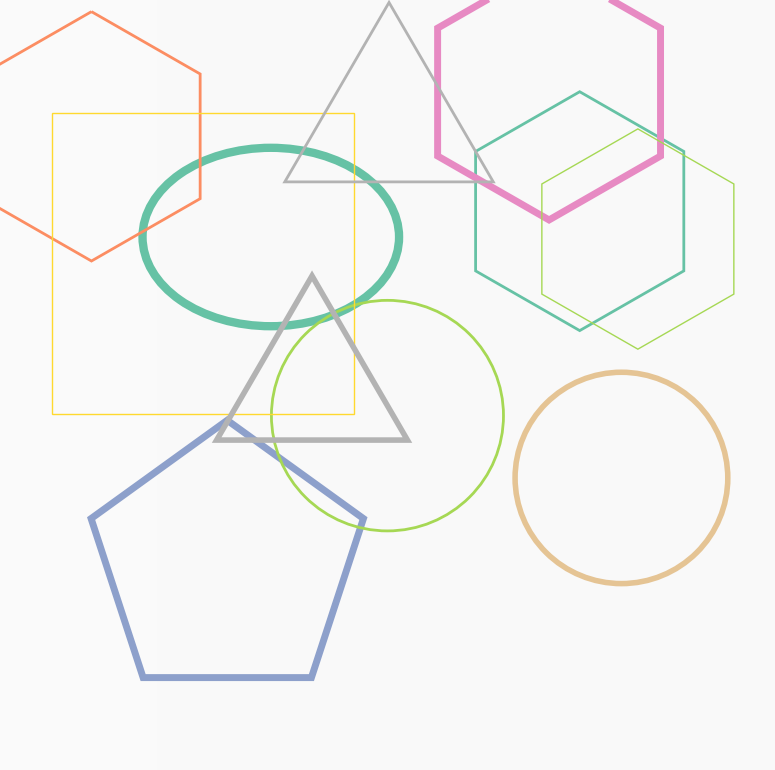[{"shape": "oval", "thickness": 3, "radius": 0.83, "center": [0.349, 0.692]}, {"shape": "hexagon", "thickness": 1, "radius": 0.78, "center": [0.748, 0.726]}, {"shape": "hexagon", "thickness": 1, "radius": 0.81, "center": [0.118, 0.823]}, {"shape": "pentagon", "thickness": 2.5, "radius": 0.92, "center": [0.293, 0.269]}, {"shape": "hexagon", "thickness": 2.5, "radius": 0.83, "center": [0.708, 0.88]}, {"shape": "circle", "thickness": 1, "radius": 0.75, "center": [0.5, 0.46]}, {"shape": "hexagon", "thickness": 0.5, "radius": 0.72, "center": [0.823, 0.69]}, {"shape": "square", "thickness": 0.5, "radius": 0.98, "center": [0.262, 0.658]}, {"shape": "circle", "thickness": 2, "radius": 0.69, "center": [0.802, 0.379]}, {"shape": "triangle", "thickness": 2, "radius": 0.71, "center": [0.403, 0.5]}, {"shape": "triangle", "thickness": 1, "radius": 0.78, "center": [0.502, 0.841]}]